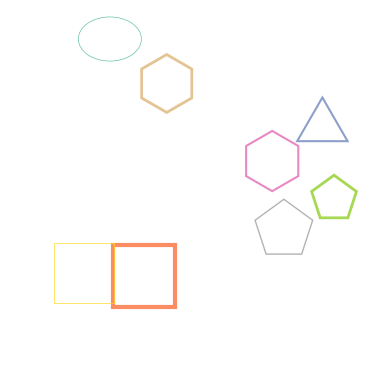[{"shape": "oval", "thickness": 0.5, "radius": 0.41, "center": [0.285, 0.899]}, {"shape": "square", "thickness": 3, "radius": 0.4, "center": [0.374, 0.283]}, {"shape": "triangle", "thickness": 1.5, "radius": 0.38, "center": [0.837, 0.671]}, {"shape": "hexagon", "thickness": 1.5, "radius": 0.39, "center": [0.707, 0.582]}, {"shape": "pentagon", "thickness": 2, "radius": 0.31, "center": [0.868, 0.484]}, {"shape": "square", "thickness": 0.5, "radius": 0.39, "center": [0.217, 0.29]}, {"shape": "hexagon", "thickness": 2, "radius": 0.38, "center": [0.433, 0.783]}, {"shape": "pentagon", "thickness": 1, "radius": 0.39, "center": [0.737, 0.404]}]